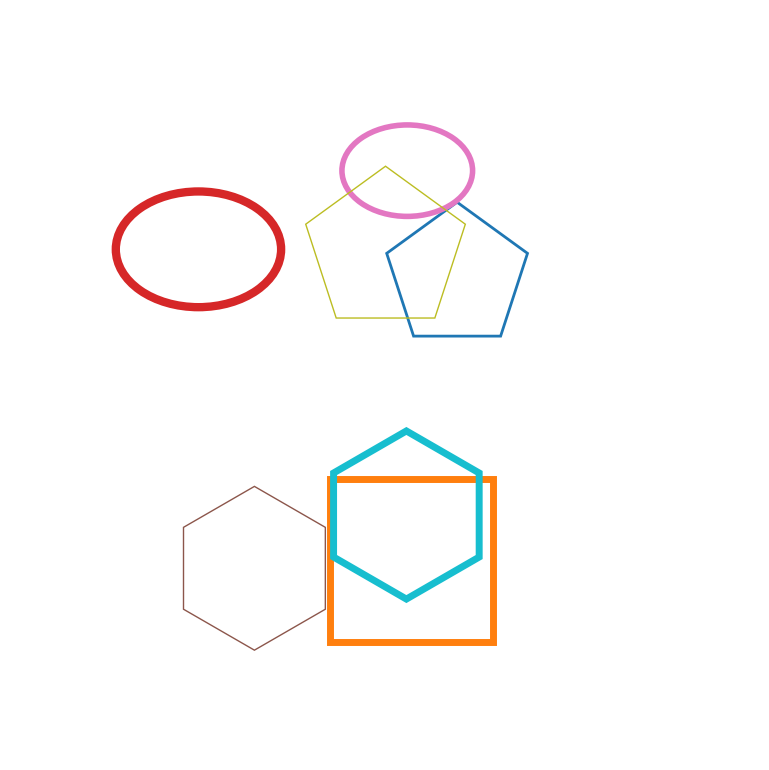[{"shape": "pentagon", "thickness": 1, "radius": 0.48, "center": [0.594, 0.641]}, {"shape": "square", "thickness": 2.5, "radius": 0.53, "center": [0.534, 0.272]}, {"shape": "oval", "thickness": 3, "radius": 0.54, "center": [0.258, 0.676]}, {"shape": "hexagon", "thickness": 0.5, "radius": 0.53, "center": [0.33, 0.262]}, {"shape": "oval", "thickness": 2, "radius": 0.42, "center": [0.529, 0.778]}, {"shape": "pentagon", "thickness": 0.5, "radius": 0.54, "center": [0.501, 0.675]}, {"shape": "hexagon", "thickness": 2.5, "radius": 0.55, "center": [0.528, 0.331]}]